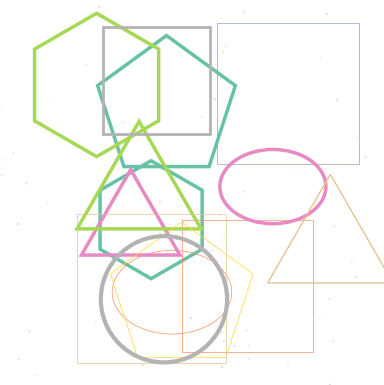[{"shape": "pentagon", "thickness": 2.5, "radius": 0.94, "center": [0.432, 0.719]}, {"shape": "hexagon", "thickness": 2.5, "radius": 0.77, "center": [0.392, 0.429]}, {"shape": "oval", "thickness": 0.5, "radius": 0.78, "center": [0.447, 0.241]}, {"shape": "square", "thickness": 0.5, "radius": 0.85, "center": [0.643, 0.257]}, {"shape": "square", "thickness": 0.5, "radius": 0.92, "center": [0.748, 0.757]}, {"shape": "triangle", "thickness": 2.5, "radius": 0.74, "center": [0.339, 0.411]}, {"shape": "oval", "thickness": 2.5, "radius": 0.69, "center": [0.709, 0.515]}, {"shape": "triangle", "thickness": 2.5, "radius": 0.93, "center": [0.361, 0.498]}, {"shape": "hexagon", "thickness": 2.5, "radius": 0.93, "center": [0.251, 0.779]}, {"shape": "pentagon", "thickness": 0.5, "radius": 0.97, "center": [0.472, 0.229]}, {"shape": "triangle", "thickness": 1, "radius": 0.94, "center": [0.858, 0.359]}, {"shape": "square", "thickness": 0.5, "radius": 0.97, "center": [0.393, 0.25]}, {"shape": "circle", "thickness": 3, "radius": 0.82, "center": [0.426, 0.223]}, {"shape": "square", "thickness": 2, "radius": 0.69, "center": [0.406, 0.791]}]